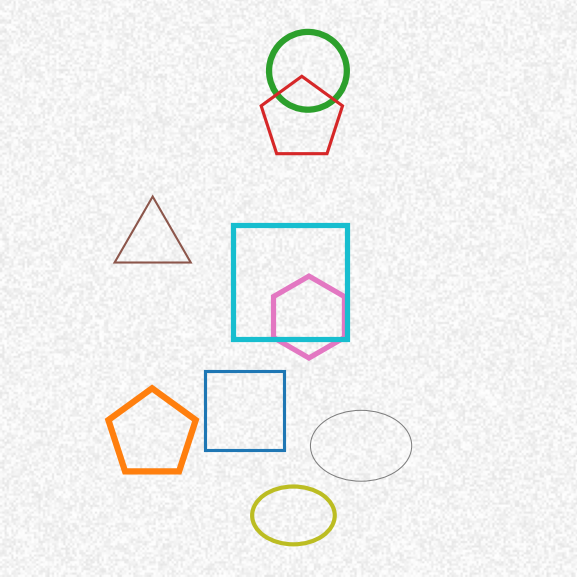[{"shape": "square", "thickness": 1.5, "radius": 0.34, "center": [0.423, 0.288]}, {"shape": "pentagon", "thickness": 3, "radius": 0.4, "center": [0.263, 0.247]}, {"shape": "circle", "thickness": 3, "radius": 0.34, "center": [0.533, 0.877]}, {"shape": "pentagon", "thickness": 1.5, "radius": 0.37, "center": [0.523, 0.793]}, {"shape": "triangle", "thickness": 1, "radius": 0.38, "center": [0.264, 0.583]}, {"shape": "hexagon", "thickness": 2.5, "radius": 0.35, "center": [0.535, 0.45]}, {"shape": "oval", "thickness": 0.5, "radius": 0.44, "center": [0.625, 0.227]}, {"shape": "oval", "thickness": 2, "radius": 0.36, "center": [0.508, 0.107]}, {"shape": "square", "thickness": 2.5, "radius": 0.49, "center": [0.502, 0.511]}]